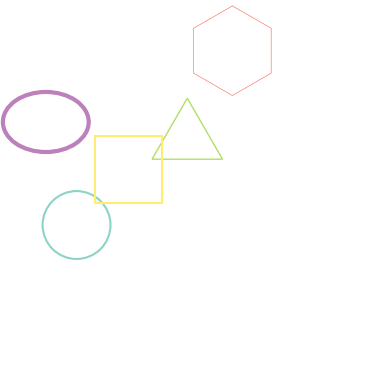[{"shape": "circle", "thickness": 1.5, "radius": 0.44, "center": [0.199, 0.416]}, {"shape": "hexagon", "thickness": 0.5, "radius": 0.58, "center": [0.604, 0.868]}, {"shape": "triangle", "thickness": 1, "radius": 0.53, "center": [0.486, 0.639]}, {"shape": "oval", "thickness": 3, "radius": 0.56, "center": [0.119, 0.683]}, {"shape": "square", "thickness": 1.5, "radius": 0.44, "center": [0.334, 0.56]}]